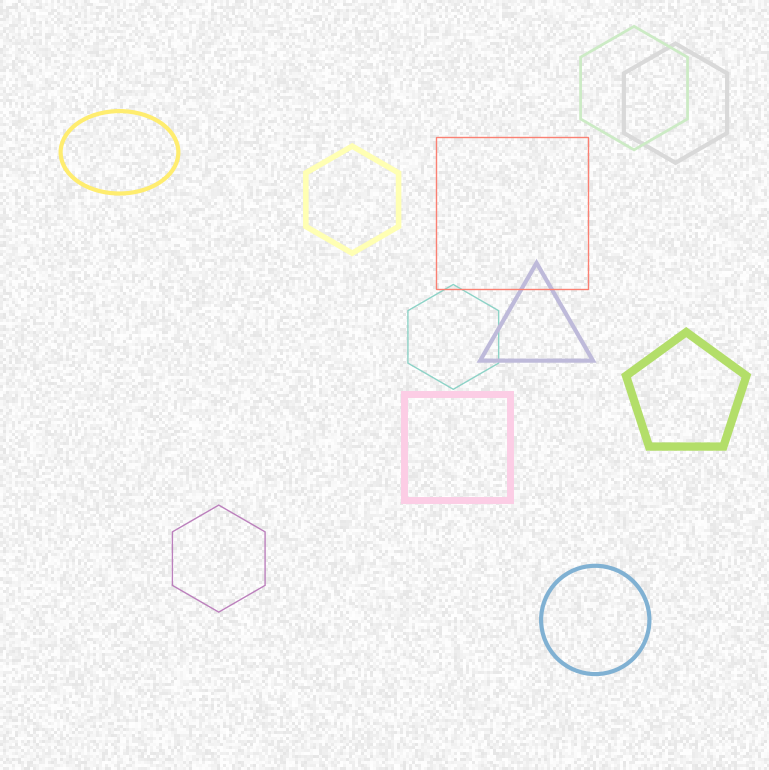[{"shape": "hexagon", "thickness": 0.5, "radius": 0.34, "center": [0.589, 0.562]}, {"shape": "hexagon", "thickness": 2, "radius": 0.35, "center": [0.457, 0.741]}, {"shape": "triangle", "thickness": 1.5, "radius": 0.42, "center": [0.697, 0.574]}, {"shape": "square", "thickness": 0.5, "radius": 0.49, "center": [0.665, 0.723]}, {"shape": "circle", "thickness": 1.5, "radius": 0.35, "center": [0.773, 0.195]}, {"shape": "pentagon", "thickness": 3, "radius": 0.41, "center": [0.891, 0.487]}, {"shape": "square", "thickness": 2.5, "radius": 0.34, "center": [0.594, 0.42]}, {"shape": "hexagon", "thickness": 1.5, "radius": 0.39, "center": [0.877, 0.866]}, {"shape": "hexagon", "thickness": 0.5, "radius": 0.35, "center": [0.284, 0.275]}, {"shape": "hexagon", "thickness": 1, "radius": 0.4, "center": [0.823, 0.886]}, {"shape": "oval", "thickness": 1.5, "radius": 0.38, "center": [0.155, 0.802]}]